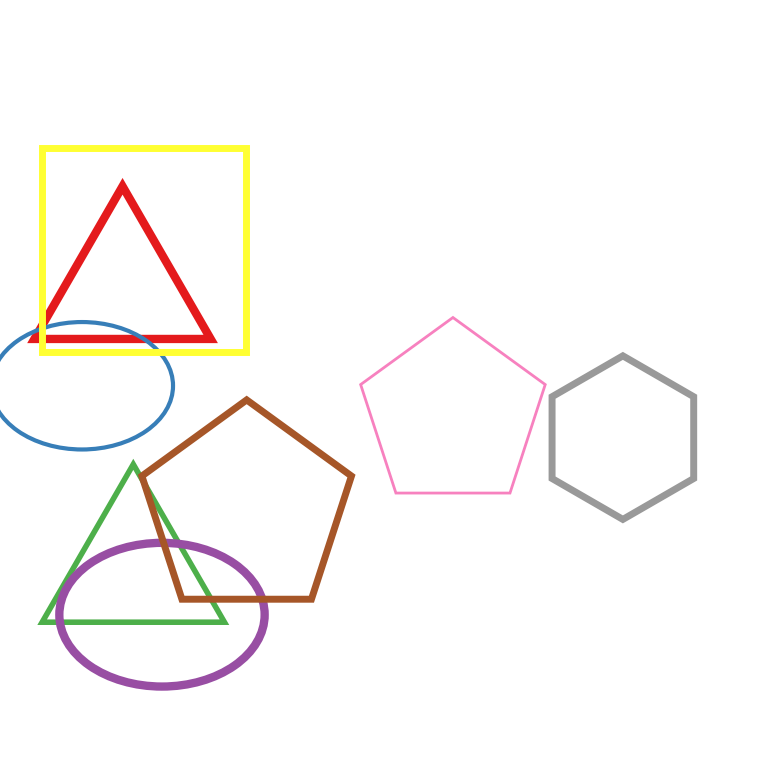[{"shape": "triangle", "thickness": 3, "radius": 0.66, "center": [0.159, 0.626]}, {"shape": "oval", "thickness": 1.5, "radius": 0.59, "center": [0.107, 0.499]}, {"shape": "triangle", "thickness": 2, "radius": 0.68, "center": [0.173, 0.26]}, {"shape": "oval", "thickness": 3, "radius": 0.67, "center": [0.21, 0.202]}, {"shape": "square", "thickness": 2.5, "radius": 0.66, "center": [0.187, 0.675]}, {"shape": "pentagon", "thickness": 2.5, "radius": 0.72, "center": [0.32, 0.338]}, {"shape": "pentagon", "thickness": 1, "radius": 0.63, "center": [0.588, 0.462]}, {"shape": "hexagon", "thickness": 2.5, "radius": 0.53, "center": [0.809, 0.432]}]